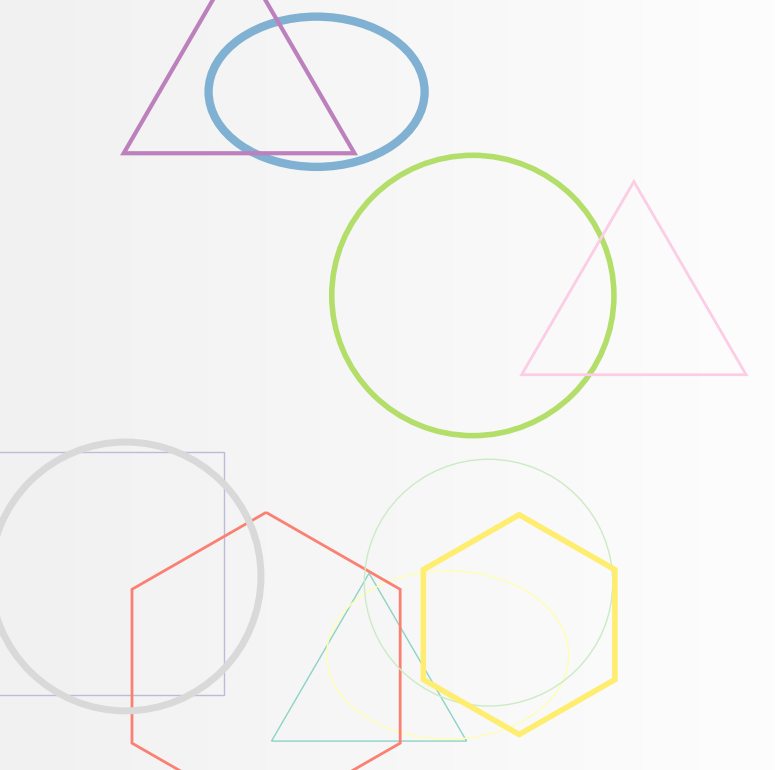[{"shape": "triangle", "thickness": 0.5, "radius": 0.73, "center": [0.476, 0.11]}, {"shape": "oval", "thickness": 0.5, "radius": 0.78, "center": [0.578, 0.149]}, {"shape": "square", "thickness": 0.5, "radius": 0.79, "center": [0.131, 0.255]}, {"shape": "hexagon", "thickness": 1, "radius": 1.0, "center": [0.343, 0.135]}, {"shape": "oval", "thickness": 3, "radius": 0.7, "center": [0.409, 0.881]}, {"shape": "circle", "thickness": 2, "radius": 0.91, "center": [0.61, 0.616]}, {"shape": "triangle", "thickness": 1, "radius": 0.84, "center": [0.818, 0.597]}, {"shape": "circle", "thickness": 2.5, "radius": 0.87, "center": [0.162, 0.251]}, {"shape": "triangle", "thickness": 1.5, "radius": 0.86, "center": [0.308, 0.887]}, {"shape": "circle", "thickness": 0.5, "radius": 0.8, "center": [0.63, 0.243]}, {"shape": "hexagon", "thickness": 2, "radius": 0.71, "center": [0.67, 0.189]}]